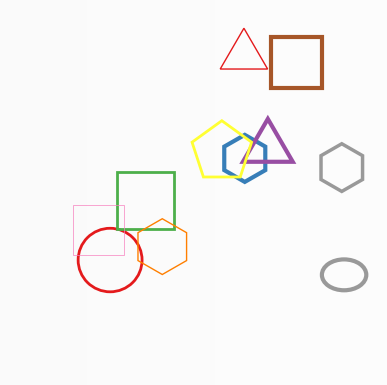[{"shape": "triangle", "thickness": 1, "radius": 0.35, "center": [0.629, 0.856]}, {"shape": "circle", "thickness": 2, "radius": 0.41, "center": [0.284, 0.325]}, {"shape": "hexagon", "thickness": 3, "radius": 0.31, "center": [0.632, 0.589]}, {"shape": "square", "thickness": 2, "radius": 0.37, "center": [0.376, 0.478]}, {"shape": "triangle", "thickness": 3, "radius": 0.37, "center": [0.691, 0.617]}, {"shape": "hexagon", "thickness": 1, "radius": 0.36, "center": [0.419, 0.359]}, {"shape": "pentagon", "thickness": 2, "radius": 0.4, "center": [0.572, 0.606]}, {"shape": "square", "thickness": 3, "radius": 0.33, "center": [0.765, 0.838]}, {"shape": "square", "thickness": 0.5, "radius": 0.33, "center": [0.255, 0.402]}, {"shape": "hexagon", "thickness": 2.5, "radius": 0.31, "center": [0.882, 0.565]}, {"shape": "oval", "thickness": 3, "radius": 0.29, "center": [0.888, 0.286]}]